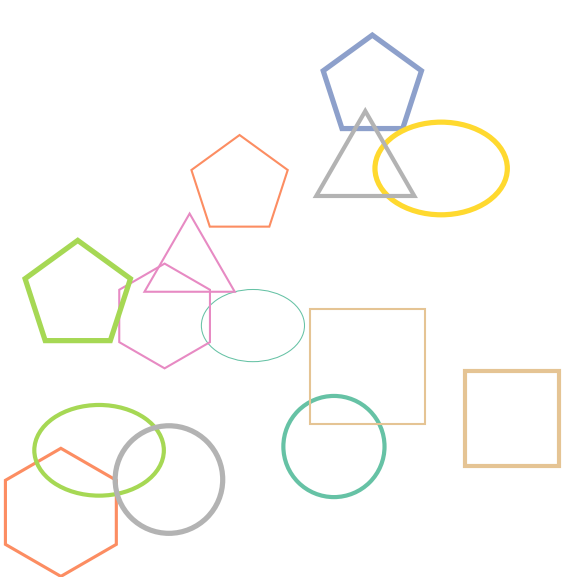[{"shape": "circle", "thickness": 2, "radius": 0.44, "center": [0.578, 0.226]}, {"shape": "oval", "thickness": 0.5, "radius": 0.45, "center": [0.438, 0.435]}, {"shape": "hexagon", "thickness": 1.5, "radius": 0.55, "center": [0.105, 0.112]}, {"shape": "pentagon", "thickness": 1, "radius": 0.44, "center": [0.415, 0.678]}, {"shape": "pentagon", "thickness": 2.5, "radius": 0.45, "center": [0.645, 0.849]}, {"shape": "hexagon", "thickness": 1, "radius": 0.45, "center": [0.285, 0.452]}, {"shape": "triangle", "thickness": 1, "radius": 0.45, "center": [0.328, 0.539]}, {"shape": "oval", "thickness": 2, "radius": 0.56, "center": [0.172, 0.219]}, {"shape": "pentagon", "thickness": 2.5, "radius": 0.48, "center": [0.135, 0.487]}, {"shape": "oval", "thickness": 2.5, "radius": 0.57, "center": [0.764, 0.707]}, {"shape": "square", "thickness": 1, "radius": 0.5, "center": [0.636, 0.365]}, {"shape": "square", "thickness": 2, "radius": 0.41, "center": [0.887, 0.275]}, {"shape": "circle", "thickness": 2.5, "radius": 0.47, "center": [0.293, 0.169]}, {"shape": "triangle", "thickness": 2, "radius": 0.49, "center": [0.633, 0.709]}]